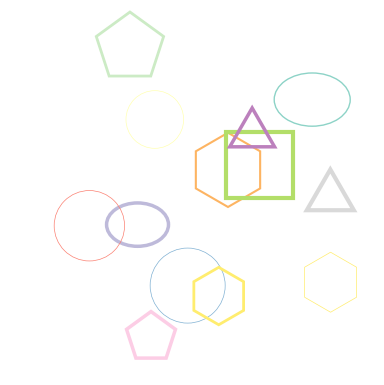[{"shape": "oval", "thickness": 1, "radius": 0.49, "center": [0.811, 0.741]}, {"shape": "circle", "thickness": 0.5, "radius": 0.37, "center": [0.402, 0.69]}, {"shape": "oval", "thickness": 2.5, "radius": 0.4, "center": [0.357, 0.417]}, {"shape": "circle", "thickness": 0.5, "radius": 0.46, "center": [0.232, 0.414]}, {"shape": "circle", "thickness": 0.5, "radius": 0.49, "center": [0.487, 0.258]}, {"shape": "hexagon", "thickness": 1.5, "radius": 0.48, "center": [0.592, 0.559]}, {"shape": "square", "thickness": 3, "radius": 0.43, "center": [0.675, 0.572]}, {"shape": "pentagon", "thickness": 2.5, "radius": 0.33, "center": [0.392, 0.124]}, {"shape": "triangle", "thickness": 3, "radius": 0.35, "center": [0.858, 0.489]}, {"shape": "triangle", "thickness": 2.5, "radius": 0.34, "center": [0.655, 0.652]}, {"shape": "pentagon", "thickness": 2, "radius": 0.46, "center": [0.338, 0.877]}, {"shape": "hexagon", "thickness": 0.5, "radius": 0.39, "center": [0.859, 0.267]}, {"shape": "hexagon", "thickness": 2, "radius": 0.37, "center": [0.568, 0.231]}]